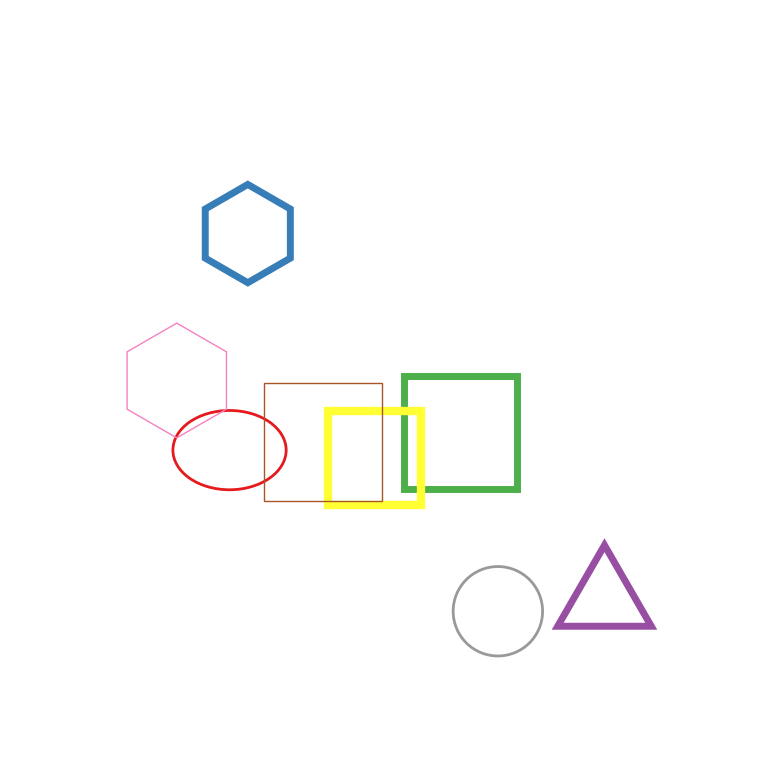[{"shape": "oval", "thickness": 1, "radius": 0.37, "center": [0.298, 0.415]}, {"shape": "hexagon", "thickness": 2.5, "radius": 0.32, "center": [0.322, 0.697]}, {"shape": "square", "thickness": 2.5, "radius": 0.37, "center": [0.598, 0.439]}, {"shape": "triangle", "thickness": 2.5, "radius": 0.35, "center": [0.785, 0.222]}, {"shape": "square", "thickness": 3, "radius": 0.3, "center": [0.486, 0.405]}, {"shape": "square", "thickness": 0.5, "radius": 0.38, "center": [0.419, 0.426]}, {"shape": "hexagon", "thickness": 0.5, "radius": 0.37, "center": [0.23, 0.506]}, {"shape": "circle", "thickness": 1, "radius": 0.29, "center": [0.647, 0.206]}]